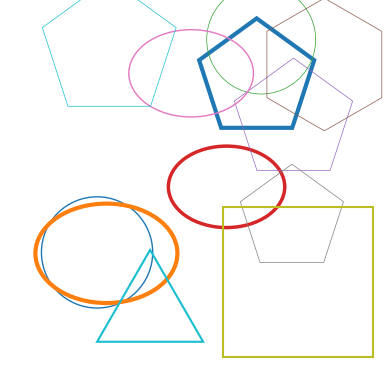[{"shape": "pentagon", "thickness": 3, "radius": 0.79, "center": [0.667, 0.795]}, {"shape": "circle", "thickness": 1, "radius": 0.72, "center": [0.252, 0.344]}, {"shape": "oval", "thickness": 3, "radius": 0.92, "center": [0.276, 0.342]}, {"shape": "circle", "thickness": 0.5, "radius": 0.71, "center": [0.678, 0.897]}, {"shape": "oval", "thickness": 2.5, "radius": 0.76, "center": [0.588, 0.515]}, {"shape": "pentagon", "thickness": 0.5, "radius": 0.81, "center": [0.762, 0.688]}, {"shape": "hexagon", "thickness": 0.5, "radius": 0.86, "center": [0.842, 0.832]}, {"shape": "oval", "thickness": 1, "radius": 0.81, "center": [0.497, 0.81]}, {"shape": "pentagon", "thickness": 0.5, "radius": 0.7, "center": [0.758, 0.433]}, {"shape": "square", "thickness": 1.5, "radius": 0.97, "center": [0.775, 0.268]}, {"shape": "pentagon", "thickness": 0.5, "radius": 0.91, "center": [0.284, 0.872]}, {"shape": "triangle", "thickness": 1.5, "radius": 0.8, "center": [0.39, 0.192]}]